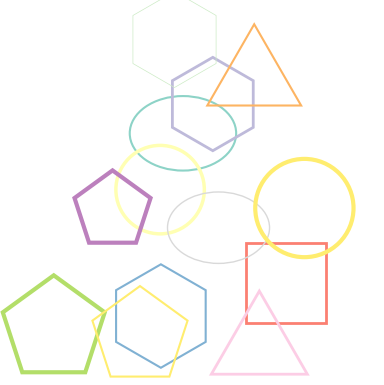[{"shape": "oval", "thickness": 1.5, "radius": 0.69, "center": [0.475, 0.654]}, {"shape": "circle", "thickness": 2.5, "radius": 0.57, "center": [0.416, 0.507]}, {"shape": "hexagon", "thickness": 2, "radius": 0.61, "center": [0.553, 0.73]}, {"shape": "square", "thickness": 2, "radius": 0.52, "center": [0.743, 0.266]}, {"shape": "hexagon", "thickness": 1.5, "radius": 0.67, "center": [0.418, 0.179]}, {"shape": "triangle", "thickness": 1.5, "radius": 0.7, "center": [0.66, 0.796]}, {"shape": "pentagon", "thickness": 3, "radius": 0.7, "center": [0.14, 0.146]}, {"shape": "triangle", "thickness": 2, "radius": 0.72, "center": [0.674, 0.1]}, {"shape": "oval", "thickness": 1, "radius": 0.66, "center": [0.568, 0.409]}, {"shape": "pentagon", "thickness": 3, "radius": 0.52, "center": [0.292, 0.454]}, {"shape": "hexagon", "thickness": 0.5, "radius": 0.62, "center": [0.453, 0.897]}, {"shape": "circle", "thickness": 3, "radius": 0.64, "center": [0.791, 0.46]}, {"shape": "pentagon", "thickness": 1.5, "radius": 0.65, "center": [0.364, 0.127]}]